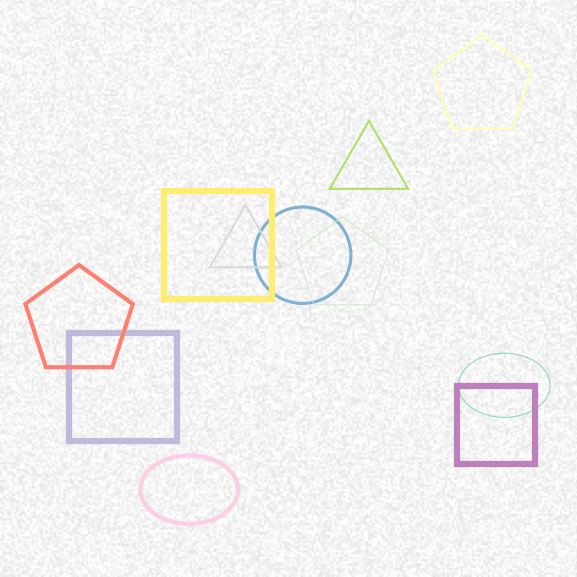[{"shape": "oval", "thickness": 0.5, "radius": 0.4, "center": [0.873, 0.332]}, {"shape": "pentagon", "thickness": 1, "radius": 0.45, "center": [0.835, 0.849]}, {"shape": "square", "thickness": 3, "radius": 0.47, "center": [0.213, 0.33]}, {"shape": "pentagon", "thickness": 2, "radius": 0.49, "center": [0.137, 0.442]}, {"shape": "circle", "thickness": 1.5, "radius": 0.42, "center": [0.524, 0.557]}, {"shape": "triangle", "thickness": 1, "radius": 0.39, "center": [0.639, 0.711]}, {"shape": "oval", "thickness": 2, "radius": 0.42, "center": [0.328, 0.151]}, {"shape": "triangle", "thickness": 1, "radius": 0.36, "center": [0.425, 0.572]}, {"shape": "square", "thickness": 3, "radius": 0.34, "center": [0.859, 0.263]}, {"shape": "pentagon", "thickness": 0.5, "radius": 0.42, "center": [0.593, 0.539]}, {"shape": "square", "thickness": 3, "radius": 0.47, "center": [0.378, 0.575]}]